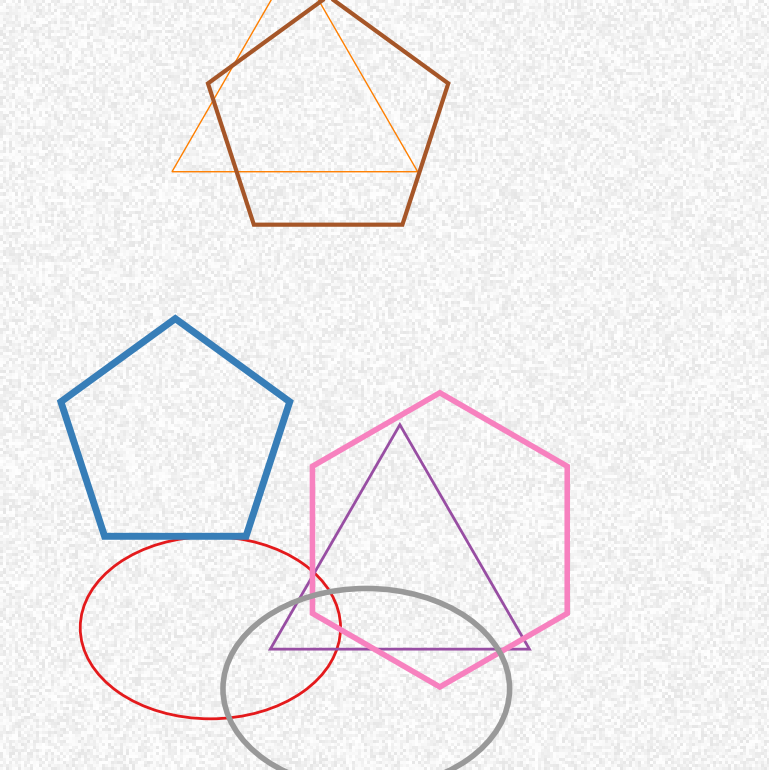[{"shape": "oval", "thickness": 1, "radius": 0.85, "center": [0.273, 0.185]}, {"shape": "pentagon", "thickness": 2.5, "radius": 0.78, "center": [0.228, 0.43]}, {"shape": "triangle", "thickness": 1, "radius": 0.97, "center": [0.519, 0.254]}, {"shape": "triangle", "thickness": 0.5, "radius": 0.92, "center": [0.383, 0.869]}, {"shape": "pentagon", "thickness": 1.5, "radius": 0.82, "center": [0.426, 0.841]}, {"shape": "hexagon", "thickness": 2, "radius": 0.96, "center": [0.571, 0.299]}, {"shape": "oval", "thickness": 2, "radius": 0.93, "center": [0.476, 0.105]}]